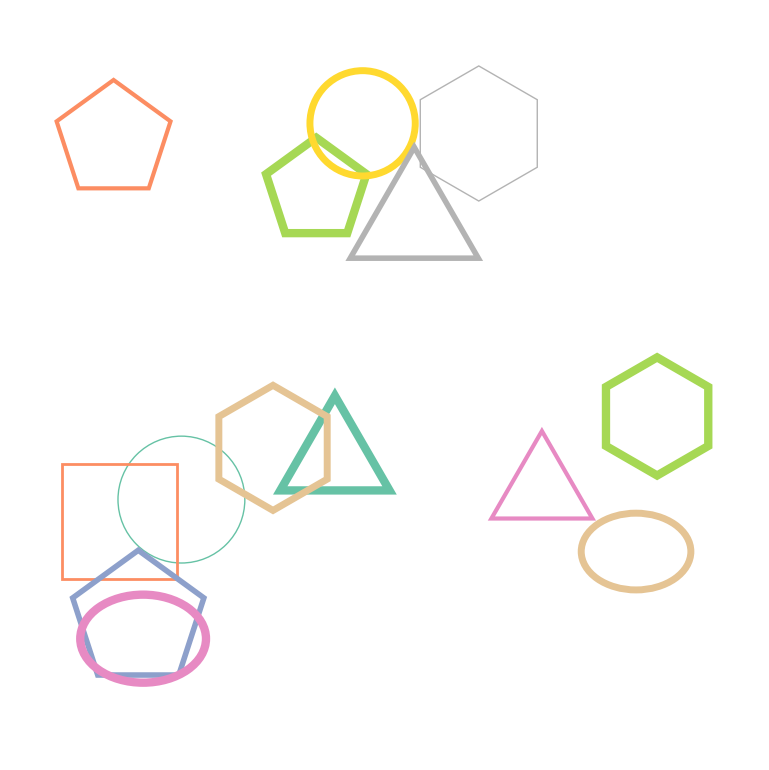[{"shape": "circle", "thickness": 0.5, "radius": 0.41, "center": [0.236, 0.351]}, {"shape": "triangle", "thickness": 3, "radius": 0.41, "center": [0.435, 0.404]}, {"shape": "square", "thickness": 1, "radius": 0.37, "center": [0.155, 0.323]}, {"shape": "pentagon", "thickness": 1.5, "radius": 0.39, "center": [0.148, 0.818]}, {"shape": "pentagon", "thickness": 2, "radius": 0.45, "center": [0.18, 0.196]}, {"shape": "triangle", "thickness": 1.5, "radius": 0.38, "center": [0.704, 0.364]}, {"shape": "oval", "thickness": 3, "radius": 0.41, "center": [0.186, 0.171]}, {"shape": "pentagon", "thickness": 3, "radius": 0.34, "center": [0.411, 0.753]}, {"shape": "hexagon", "thickness": 3, "radius": 0.38, "center": [0.853, 0.459]}, {"shape": "circle", "thickness": 2.5, "radius": 0.34, "center": [0.471, 0.84]}, {"shape": "oval", "thickness": 2.5, "radius": 0.36, "center": [0.826, 0.284]}, {"shape": "hexagon", "thickness": 2.5, "radius": 0.41, "center": [0.355, 0.418]}, {"shape": "hexagon", "thickness": 0.5, "radius": 0.44, "center": [0.622, 0.827]}, {"shape": "triangle", "thickness": 2, "radius": 0.48, "center": [0.538, 0.713]}]